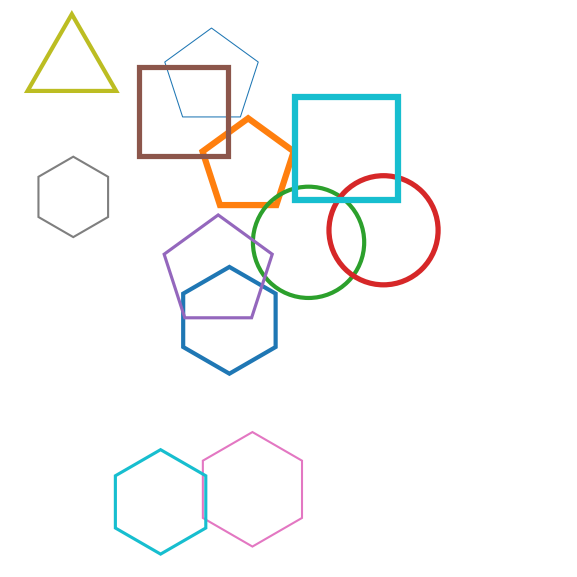[{"shape": "hexagon", "thickness": 2, "radius": 0.46, "center": [0.397, 0.444]}, {"shape": "pentagon", "thickness": 0.5, "radius": 0.43, "center": [0.366, 0.865]}, {"shape": "pentagon", "thickness": 3, "radius": 0.42, "center": [0.43, 0.711]}, {"shape": "circle", "thickness": 2, "radius": 0.48, "center": [0.534, 0.58]}, {"shape": "circle", "thickness": 2.5, "radius": 0.47, "center": [0.664, 0.6]}, {"shape": "pentagon", "thickness": 1.5, "radius": 0.49, "center": [0.378, 0.528]}, {"shape": "square", "thickness": 2.5, "radius": 0.38, "center": [0.318, 0.805]}, {"shape": "hexagon", "thickness": 1, "radius": 0.5, "center": [0.437, 0.152]}, {"shape": "hexagon", "thickness": 1, "radius": 0.35, "center": [0.127, 0.658]}, {"shape": "triangle", "thickness": 2, "radius": 0.44, "center": [0.124, 0.886]}, {"shape": "hexagon", "thickness": 1.5, "radius": 0.45, "center": [0.278, 0.13]}, {"shape": "square", "thickness": 3, "radius": 0.45, "center": [0.6, 0.742]}]